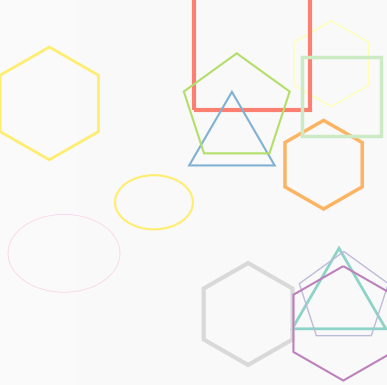[{"shape": "triangle", "thickness": 2, "radius": 0.7, "center": [0.875, 0.216]}, {"shape": "hexagon", "thickness": 1, "radius": 0.56, "center": [0.855, 0.834]}, {"shape": "pentagon", "thickness": 1, "radius": 0.6, "center": [0.887, 0.226]}, {"shape": "square", "thickness": 3, "radius": 0.74, "center": [0.651, 0.864]}, {"shape": "triangle", "thickness": 1.5, "radius": 0.64, "center": [0.598, 0.634]}, {"shape": "hexagon", "thickness": 2.5, "radius": 0.58, "center": [0.835, 0.572]}, {"shape": "pentagon", "thickness": 1.5, "radius": 0.72, "center": [0.611, 0.718]}, {"shape": "oval", "thickness": 0.5, "radius": 0.72, "center": [0.165, 0.342]}, {"shape": "hexagon", "thickness": 3, "radius": 0.66, "center": [0.64, 0.184]}, {"shape": "hexagon", "thickness": 1.5, "radius": 0.74, "center": [0.886, 0.16]}, {"shape": "square", "thickness": 2.5, "radius": 0.51, "center": [0.881, 0.749]}, {"shape": "hexagon", "thickness": 2, "radius": 0.73, "center": [0.127, 0.731]}, {"shape": "oval", "thickness": 1.5, "radius": 0.5, "center": [0.397, 0.475]}]